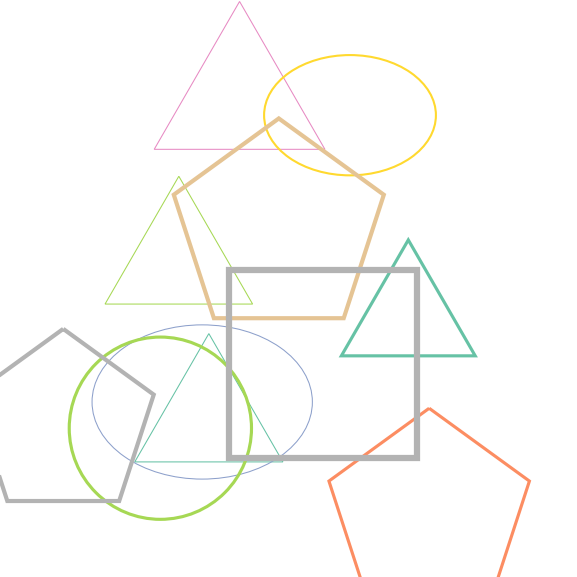[{"shape": "triangle", "thickness": 1.5, "radius": 0.67, "center": [0.707, 0.45]}, {"shape": "triangle", "thickness": 0.5, "radius": 0.74, "center": [0.362, 0.273]}, {"shape": "pentagon", "thickness": 1.5, "radius": 0.91, "center": [0.743, 0.11]}, {"shape": "oval", "thickness": 0.5, "radius": 0.95, "center": [0.35, 0.303]}, {"shape": "triangle", "thickness": 0.5, "radius": 0.85, "center": [0.415, 0.826]}, {"shape": "triangle", "thickness": 0.5, "radius": 0.74, "center": [0.31, 0.546]}, {"shape": "circle", "thickness": 1.5, "radius": 0.79, "center": [0.278, 0.258]}, {"shape": "oval", "thickness": 1, "radius": 0.74, "center": [0.606, 0.8]}, {"shape": "pentagon", "thickness": 2, "radius": 0.96, "center": [0.483, 0.603]}, {"shape": "square", "thickness": 3, "radius": 0.82, "center": [0.559, 0.368]}, {"shape": "pentagon", "thickness": 2, "radius": 0.82, "center": [0.11, 0.265]}]